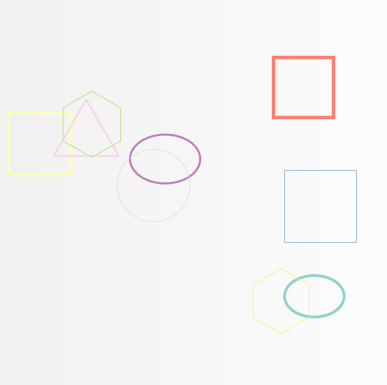[{"shape": "oval", "thickness": 2, "radius": 0.38, "center": [0.811, 0.23]}, {"shape": "square", "thickness": 1.5, "radius": 0.39, "center": [0.103, 0.627]}, {"shape": "square", "thickness": 2.5, "radius": 0.39, "center": [0.782, 0.773]}, {"shape": "square", "thickness": 0.5, "radius": 0.46, "center": [0.825, 0.465]}, {"shape": "hexagon", "thickness": 0.5, "radius": 0.43, "center": [0.237, 0.677]}, {"shape": "triangle", "thickness": 1, "radius": 0.49, "center": [0.223, 0.644]}, {"shape": "oval", "thickness": 1.5, "radius": 0.45, "center": [0.426, 0.587]}, {"shape": "circle", "thickness": 0.5, "radius": 0.47, "center": [0.396, 0.518]}, {"shape": "hexagon", "thickness": 0.5, "radius": 0.42, "center": [0.726, 0.218]}]